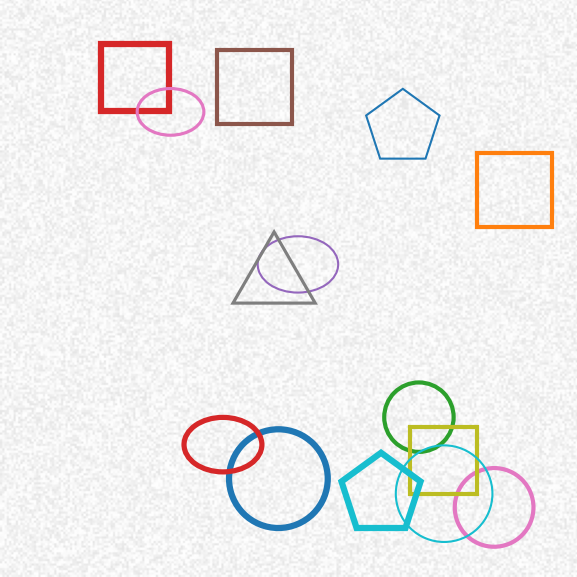[{"shape": "circle", "thickness": 3, "radius": 0.43, "center": [0.482, 0.17]}, {"shape": "pentagon", "thickness": 1, "radius": 0.33, "center": [0.698, 0.779]}, {"shape": "square", "thickness": 2, "radius": 0.32, "center": [0.89, 0.67]}, {"shape": "circle", "thickness": 2, "radius": 0.3, "center": [0.725, 0.277]}, {"shape": "square", "thickness": 3, "radius": 0.29, "center": [0.234, 0.865]}, {"shape": "oval", "thickness": 2.5, "radius": 0.34, "center": [0.386, 0.229]}, {"shape": "oval", "thickness": 1, "radius": 0.35, "center": [0.516, 0.541]}, {"shape": "square", "thickness": 2, "radius": 0.32, "center": [0.441, 0.849]}, {"shape": "oval", "thickness": 1.5, "radius": 0.29, "center": [0.295, 0.805]}, {"shape": "circle", "thickness": 2, "radius": 0.34, "center": [0.856, 0.121]}, {"shape": "triangle", "thickness": 1.5, "radius": 0.41, "center": [0.475, 0.515]}, {"shape": "square", "thickness": 2, "radius": 0.29, "center": [0.768, 0.201]}, {"shape": "circle", "thickness": 1, "radius": 0.42, "center": [0.769, 0.144]}, {"shape": "pentagon", "thickness": 3, "radius": 0.36, "center": [0.66, 0.143]}]